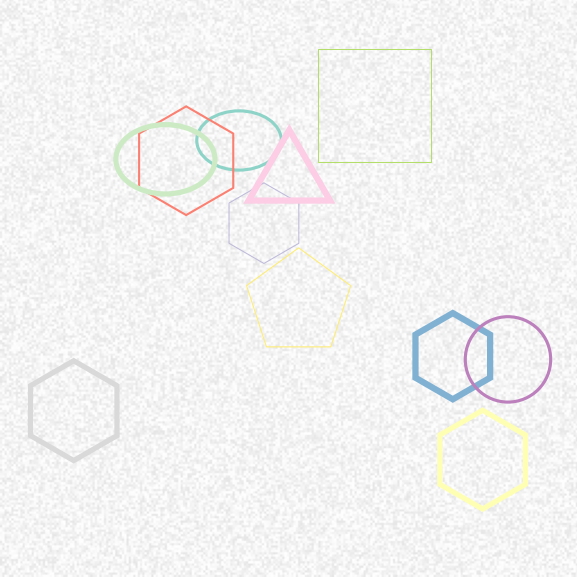[{"shape": "oval", "thickness": 1.5, "radius": 0.37, "center": [0.414, 0.756]}, {"shape": "hexagon", "thickness": 2.5, "radius": 0.43, "center": [0.836, 0.203]}, {"shape": "hexagon", "thickness": 0.5, "radius": 0.35, "center": [0.457, 0.613]}, {"shape": "hexagon", "thickness": 1, "radius": 0.47, "center": [0.322, 0.721]}, {"shape": "hexagon", "thickness": 3, "radius": 0.37, "center": [0.784, 0.382]}, {"shape": "square", "thickness": 0.5, "radius": 0.49, "center": [0.649, 0.816]}, {"shape": "triangle", "thickness": 3, "radius": 0.41, "center": [0.501, 0.693]}, {"shape": "hexagon", "thickness": 2.5, "radius": 0.43, "center": [0.128, 0.288]}, {"shape": "circle", "thickness": 1.5, "radius": 0.37, "center": [0.88, 0.377]}, {"shape": "oval", "thickness": 2.5, "radius": 0.43, "center": [0.286, 0.723]}, {"shape": "pentagon", "thickness": 0.5, "radius": 0.47, "center": [0.517, 0.475]}]